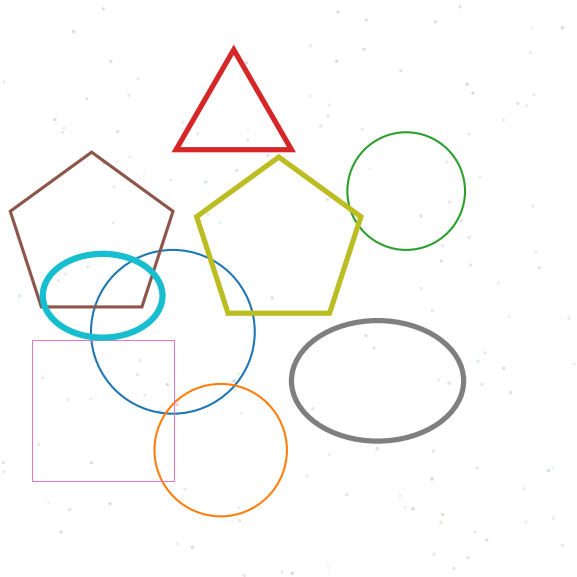[{"shape": "circle", "thickness": 1, "radius": 0.71, "center": [0.299, 0.425]}, {"shape": "circle", "thickness": 1, "radius": 0.57, "center": [0.382, 0.22]}, {"shape": "circle", "thickness": 1, "radius": 0.51, "center": [0.703, 0.668]}, {"shape": "triangle", "thickness": 2.5, "radius": 0.58, "center": [0.405, 0.798]}, {"shape": "pentagon", "thickness": 1.5, "radius": 0.74, "center": [0.159, 0.587]}, {"shape": "square", "thickness": 0.5, "radius": 0.61, "center": [0.178, 0.288]}, {"shape": "oval", "thickness": 2.5, "radius": 0.75, "center": [0.654, 0.34]}, {"shape": "pentagon", "thickness": 2.5, "radius": 0.75, "center": [0.483, 0.578]}, {"shape": "oval", "thickness": 3, "radius": 0.52, "center": [0.178, 0.487]}]